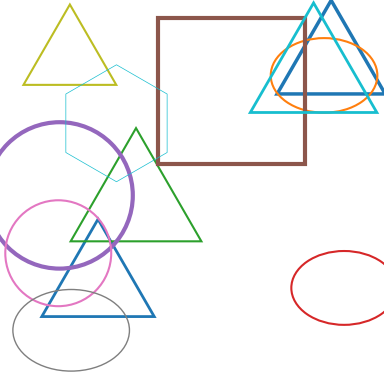[{"shape": "triangle", "thickness": 2.5, "radius": 0.81, "center": [0.86, 0.837]}, {"shape": "triangle", "thickness": 2, "radius": 0.84, "center": [0.255, 0.262]}, {"shape": "oval", "thickness": 1.5, "radius": 0.69, "center": [0.842, 0.804]}, {"shape": "triangle", "thickness": 1.5, "radius": 0.98, "center": [0.353, 0.471]}, {"shape": "oval", "thickness": 1.5, "radius": 0.69, "center": [0.894, 0.252]}, {"shape": "circle", "thickness": 3, "radius": 0.95, "center": [0.155, 0.492]}, {"shape": "square", "thickness": 3, "radius": 0.95, "center": [0.602, 0.764]}, {"shape": "circle", "thickness": 1.5, "radius": 0.69, "center": [0.151, 0.342]}, {"shape": "oval", "thickness": 1, "radius": 0.76, "center": [0.185, 0.142]}, {"shape": "triangle", "thickness": 1.5, "radius": 0.7, "center": [0.181, 0.849]}, {"shape": "hexagon", "thickness": 0.5, "radius": 0.76, "center": [0.303, 0.68]}, {"shape": "triangle", "thickness": 2, "radius": 0.95, "center": [0.814, 0.803]}]